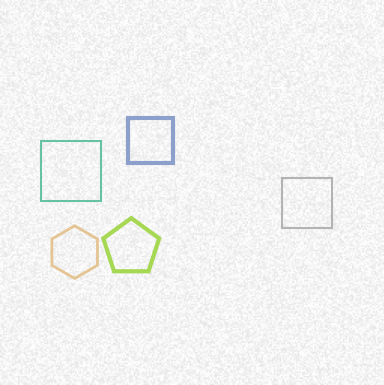[{"shape": "square", "thickness": 1.5, "radius": 0.39, "center": [0.184, 0.556]}, {"shape": "square", "thickness": 3, "radius": 0.3, "center": [0.39, 0.635]}, {"shape": "pentagon", "thickness": 3, "radius": 0.38, "center": [0.341, 0.357]}, {"shape": "hexagon", "thickness": 2, "radius": 0.34, "center": [0.194, 0.345]}, {"shape": "square", "thickness": 1.5, "radius": 0.33, "center": [0.797, 0.473]}]